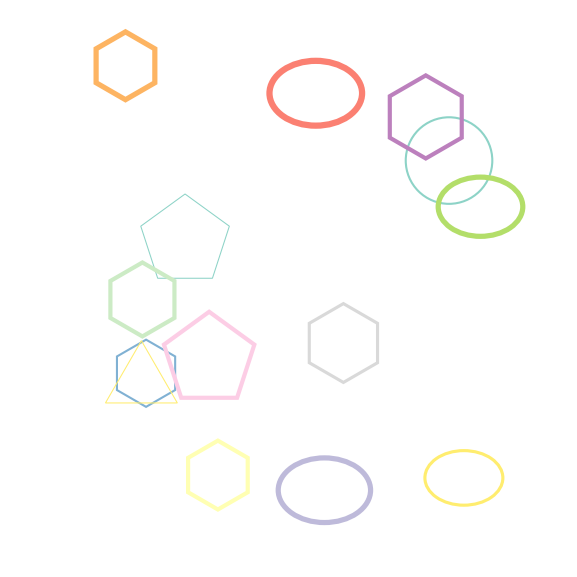[{"shape": "pentagon", "thickness": 0.5, "radius": 0.4, "center": [0.32, 0.583]}, {"shape": "circle", "thickness": 1, "radius": 0.37, "center": [0.778, 0.721]}, {"shape": "hexagon", "thickness": 2, "radius": 0.3, "center": [0.377, 0.177]}, {"shape": "oval", "thickness": 2.5, "radius": 0.4, "center": [0.562, 0.15]}, {"shape": "oval", "thickness": 3, "radius": 0.4, "center": [0.547, 0.838]}, {"shape": "hexagon", "thickness": 1, "radius": 0.29, "center": [0.253, 0.353]}, {"shape": "hexagon", "thickness": 2.5, "radius": 0.29, "center": [0.217, 0.885]}, {"shape": "oval", "thickness": 2.5, "radius": 0.37, "center": [0.832, 0.641]}, {"shape": "pentagon", "thickness": 2, "radius": 0.41, "center": [0.362, 0.377]}, {"shape": "hexagon", "thickness": 1.5, "radius": 0.34, "center": [0.595, 0.405]}, {"shape": "hexagon", "thickness": 2, "radius": 0.36, "center": [0.737, 0.797]}, {"shape": "hexagon", "thickness": 2, "radius": 0.32, "center": [0.247, 0.481]}, {"shape": "oval", "thickness": 1.5, "radius": 0.34, "center": [0.803, 0.172]}, {"shape": "triangle", "thickness": 0.5, "radius": 0.36, "center": [0.245, 0.337]}]